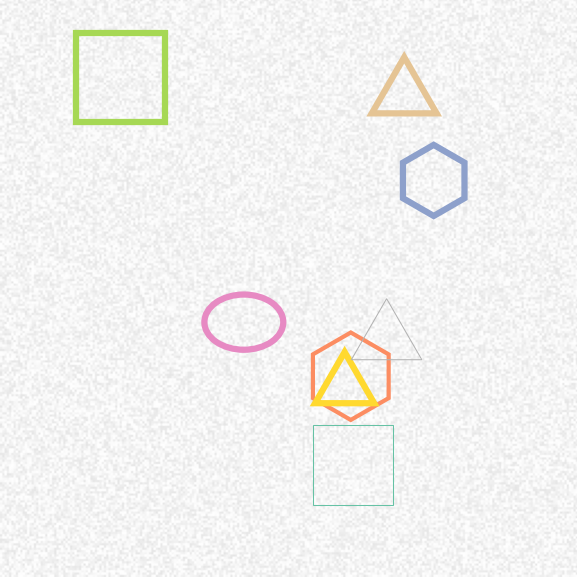[{"shape": "square", "thickness": 0.5, "radius": 0.34, "center": [0.611, 0.193]}, {"shape": "hexagon", "thickness": 2, "radius": 0.38, "center": [0.607, 0.348]}, {"shape": "hexagon", "thickness": 3, "radius": 0.31, "center": [0.751, 0.687]}, {"shape": "oval", "thickness": 3, "radius": 0.34, "center": [0.422, 0.441]}, {"shape": "square", "thickness": 3, "radius": 0.38, "center": [0.208, 0.865]}, {"shape": "triangle", "thickness": 3, "radius": 0.3, "center": [0.597, 0.33]}, {"shape": "triangle", "thickness": 3, "radius": 0.32, "center": [0.7, 0.835]}, {"shape": "triangle", "thickness": 0.5, "radius": 0.35, "center": [0.669, 0.411]}]